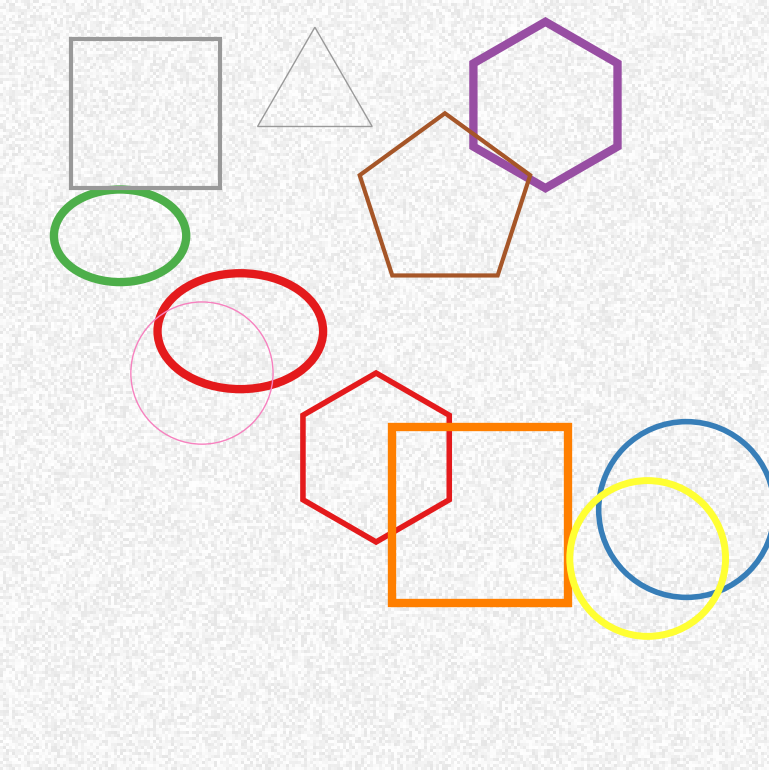[{"shape": "oval", "thickness": 3, "radius": 0.54, "center": [0.312, 0.57]}, {"shape": "hexagon", "thickness": 2, "radius": 0.55, "center": [0.488, 0.406]}, {"shape": "circle", "thickness": 2, "radius": 0.57, "center": [0.892, 0.338]}, {"shape": "oval", "thickness": 3, "radius": 0.43, "center": [0.156, 0.694]}, {"shape": "hexagon", "thickness": 3, "radius": 0.54, "center": [0.708, 0.864]}, {"shape": "square", "thickness": 3, "radius": 0.57, "center": [0.623, 0.331]}, {"shape": "circle", "thickness": 2.5, "radius": 0.51, "center": [0.841, 0.275]}, {"shape": "pentagon", "thickness": 1.5, "radius": 0.58, "center": [0.578, 0.736]}, {"shape": "circle", "thickness": 0.5, "radius": 0.46, "center": [0.262, 0.515]}, {"shape": "square", "thickness": 1.5, "radius": 0.48, "center": [0.189, 0.853]}, {"shape": "triangle", "thickness": 0.5, "radius": 0.43, "center": [0.409, 0.879]}]